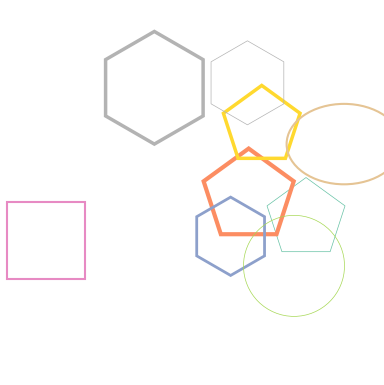[{"shape": "pentagon", "thickness": 0.5, "radius": 0.53, "center": [0.795, 0.432]}, {"shape": "pentagon", "thickness": 3, "radius": 0.62, "center": [0.646, 0.491]}, {"shape": "hexagon", "thickness": 2, "radius": 0.51, "center": [0.599, 0.386]}, {"shape": "square", "thickness": 1.5, "radius": 0.5, "center": [0.12, 0.375]}, {"shape": "circle", "thickness": 0.5, "radius": 0.66, "center": [0.764, 0.309]}, {"shape": "pentagon", "thickness": 2.5, "radius": 0.52, "center": [0.68, 0.673]}, {"shape": "oval", "thickness": 1.5, "radius": 0.75, "center": [0.894, 0.626]}, {"shape": "hexagon", "thickness": 2.5, "radius": 0.73, "center": [0.401, 0.772]}, {"shape": "hexagon", "thickness": 0.5, "radius": 0.55, "center": [0.643, 0.785]}]